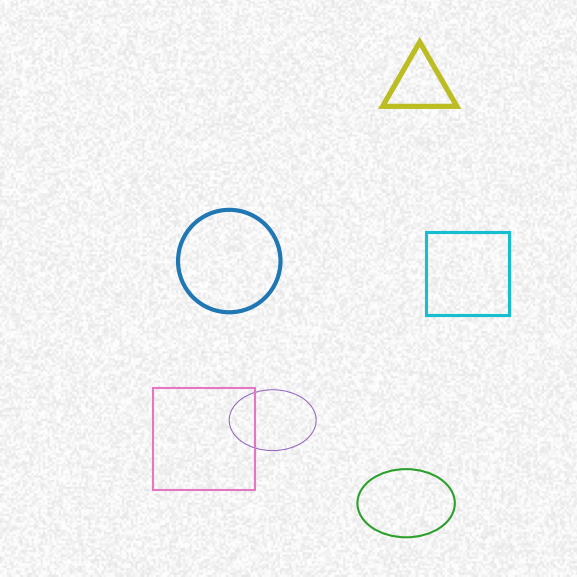[{"shape": "circle", "thickness": 2, "radius": 0.44, "center": [0.397, 0.547]}, {"shape": "oval", "thickness": 1, "radius": 0.42, "center": [0.703, 0.128]}, {"shape": "oval", "thickness": 0.5, "radius": 0.38, "center": [0.472, 0.272]}, {"shape": "square", "thickness": 1, "radius": 0.44, "center": [0.354, 0.239]}, {"shape": "triangle", "thickness": 2.5, "radius": 0.37, "center": [0.727, 0.852]}, {"shape": "square", "thickness": 1.5, "radius": 0.36, "center": [0.81, 0.526]}]